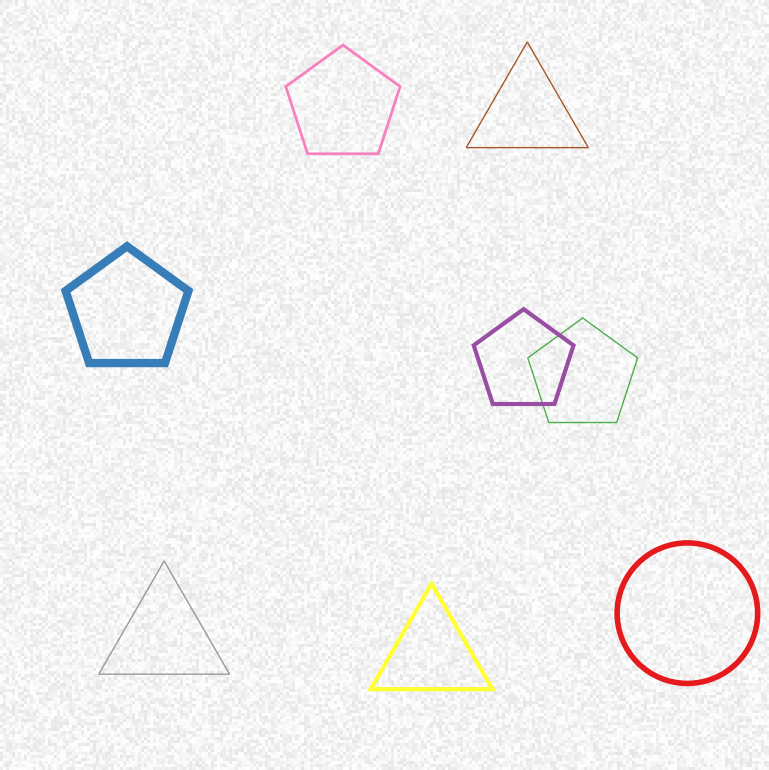[{"shape": "circle", "thickness": 2, "radius": 0.46, "center": [0.893, 0.204]}, {"shape": "pentagon", "thickness": 3, "radius": 0.42, "center": [0.165, 0.596]}, {"shape": "pentagon", "thickness": 0.5, "radius": 0.38, "center": [0.757, 0.512]}, {"shape": "pentagon", "thickness": 1.5, "radius": 0.34, "center": [0.68, 0.53]}, {"shape": "triangle", "thickness": 1.5, "radius": 0.46, "center": [0.561, 0.151]}, {"shape": "triangle", "thickness": 0.5, "radius": 0.46, "center": [0.685, 0.854]}, {"shape": "pentagon", "thickness": 1, "radius": 0.39, "center": [0.445, 0.863]}, {"shape": "triangle", "thickness": 0.5, "radius": 0.49, "center": [0.213, 0.173]}]